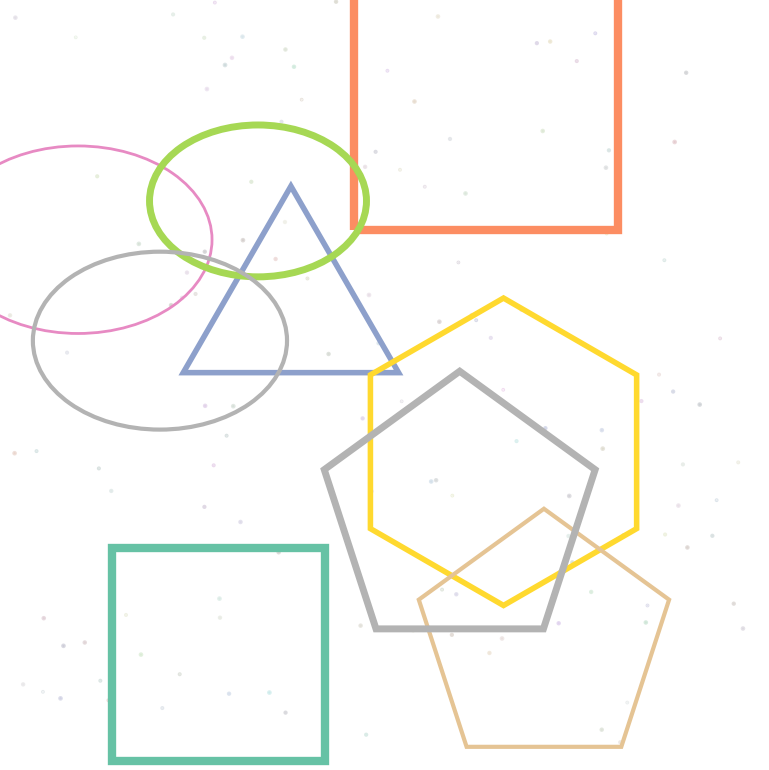[{"shape": "square", "thickness": 3, "radius": 0.69, "center": [0.284, 0.15]}, {"shape": "square", "thickness": 3, "radius": 0.85, "center": [0.631, 0.872]}, {"shape": "triangle", "thickness": 2, "radius": 0.81, "center": [0.378, 0.597]}, {"shape": "oval", "thickness": 1, "radius": 0.87, "center": [0.101, 0.689]}, {"shape": "oval", "thickness": 2.5, "radius": 0.7, "center": [0.335, 0.739]}, {"shape": "hexagon", "thickness": 2, "radius": 1.0, "center": [0.654, 0.413]}, {"shape": "pentagon", "thickness": 1.5, "radius": 0.85, "center": [0.706, 0.168]}, {"shape": "pentagon", "thickness": 2.5, "radius": 0.92, "center": [0.597, 0.333]}, {"shape": "oval", "thickness": 1.5, "radius": 0.83, "center": [0.208, 0.558]}]